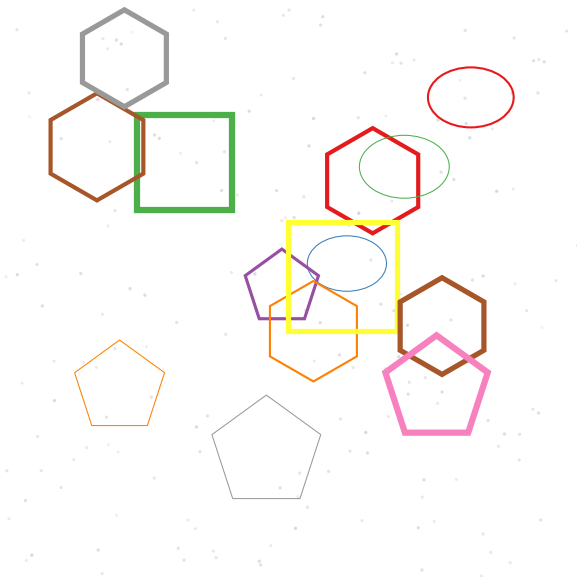[{"shape": "hexagon", "thickness": 2, "radius": 0.46, "center": [0.645, 0.686]}, {"shape": "oval", "thickness": 1, "radius": 0.37, "center": [0.815, 0.83]}, {"shape": "oval", "thickness": 0.5, "radius": 0.34, "center": [0.601, 0.543]}, {"shape": "oval", "thickness": 0.5, "radius": 0.39, "center": [0.7, 0.71]}, {"shape": "square", "thickness": 3, "radius": 0.41, "center": [0.319, 0.718]}, {"shape": "pentagon", "thickness": 1.5, "radius": 0.33, "center": [0.488, 0.501]}, {"shape": "pentagon", "thickness": 0.5, "radius": 0.41, "center": [0.207, 0.328]}, {"shape": "hexagon", "thickness": 1, "radius": 0.43, "center": [0.543, 0.426]}, {"shape": "square", "thickness": 2.5, "radius": 0.47, "center": [0.593, 0.52]}, {"shape": "hexagon", "thickness": 2.5, "radius": 0.42, "center": [0.765, 0.434]}, {"shape": "hexagon", "thickness": 2, "radius": 0.46, "center": [0.168, 0.745]}, {"shape": "pentagon", "thickness": 3, "radius": 0.47, "center": [0.756, 0.325]}, {"shape": "pentagon", "thickness": 0.5, "radius": 0.5, "center": [0.461, 0.216]}, {"shape": "hexagon", "thickness": 2.5, "radius": 0.42, "center": [0.215, 0.898]}]